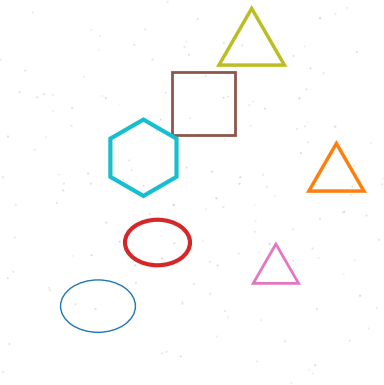[{"shape": "oval", "thickness": 1, "radius": 0.49, "center": [0.255, 0.205]}, {"shape": "triangle", "thickness": 2.5, "radius": 0.41, "center": [0.874, 0.545]}, {"shape": "oval", "thickness": 3, "radius": 0.42, "center": [0.409, 0.37]}, {"shape": "square", "thickness": 2, "radius": 0.41, "center": [0.528, 0.732]}, {"shape": "triangle", "thickness": 2, "radius": 0.34, "center": [0.717, 0.298]}, {"shape": "triangle", "thickness": 2.5, "radius": 0.49, "center": [0.654, 0.88]}, {"shape": "hexagon", "thickness": 3, "radius": 0.5, "center": [0.373, 0.59]}]